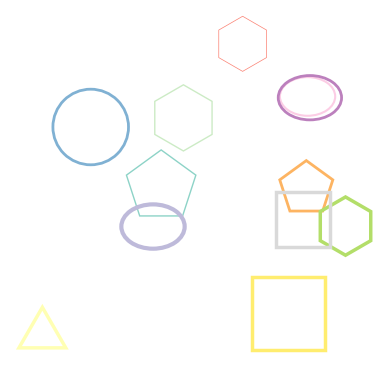[{"shape": "pentagon", "thickness": 1, "radius": 0.47, "center": [0.419, 0.516]}, {"shape": "triangle", "thickness": 2.5, "radius": 0.35, "center": [0.11, 0.132]}, {"shape": "oval", "thickness": 3, "radius": 0.41, "center": [0.397, 0.412]}, {"shape": "hexagon", "thickness": 0.5, "radius": 0.36, "center": [0.63, 0.886]}, {"shape": "circle", "thickness": 2, "radius": 0.49, "center": [0.236, 0.67]}, {"shape": "pentagon", "thickness": 2, "radius": 0.36, "center": [0.796, 0.51]}, {"shape": "hexagon", "thickness": 2.5, "radius": 0.38, "center": [0.897, 0.413]}, {"shape": "oval", "thickness": 1.5, "radius": 0.36, "center": [0.799, 0.75]}, {"shape": "square", "thickness": 2.5, "radius": 0.35, "center": [0.788, 0.43]}, {"shape": "oval", "thickness": 2, "radius": 0.41, "center": [0.805, 0.746]}, {"shape": "hexagon", "thickness": 1, "radius": 0.43, "center": [0.476, 0.694]}, {"shape": "square", "thickness": 2.5, "radius": 0.47, "center": [0.749, 0.186]}]